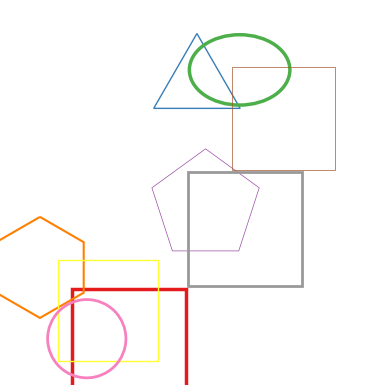[{"shape": "square", "thickness": 2.5, "radius": 0.74, "center": [0.335, 0.102]}, {"shape": "triangle", "thickness": 1, "radius": 0.65, "center": [0.511, 0.783]}, {"shape": "oval", "thickness": 2.5, "radius": 0.65, "center": [0.622, 0.818]}, {"shape": "pentagon", "thickness": 0.5, "radius": 0.73, "center": [0.534, 0.467]}, {"shape": "hexagon", "thickness": 1.5, "radius": 0.66, "center": [0.104, 0.305]}, {"shape": "square", "thickness": 1, "radius": 0.65, "center": [0.281, 0.193]}, {"shape": "square", "thickness": 0.5, "radius": 0.67, "center": [0.737, 0.692]}, {"shape": "circle", "thickness": 2, "radius": 0.51, "center": [0.225, 0.12]}, {"shape": "square", "thickness": 2, "radius": 0.74, "center": [0.636, 0.406]}]